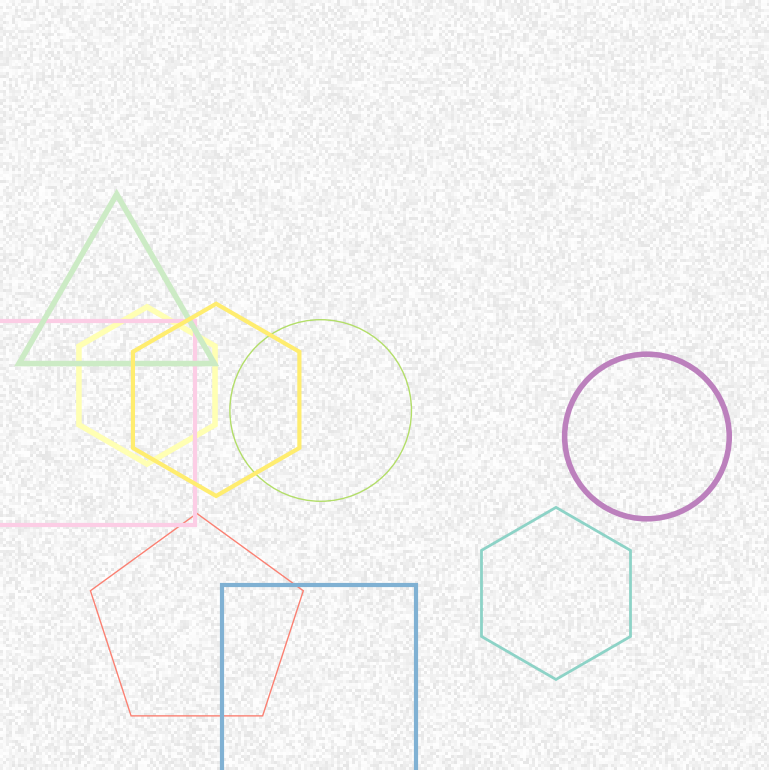[{"shape": "hexagon", "thickness": 1, "radius": 0.56, "center": [0.722, 0.229]}, {"shape": "hexagon", "thickness": 2, "radius": 0.51, "center": [0.191, 0.499]}, {"shape": "pentagon", "thickness": 0.5, "radius": 0.73, "center": [0.256, 0.188]}, {"shape": "square", "thickness": 1.5, "radius": 0.63, "center": [0.414, 0.115]}, {"shape": "circle", "thickness": 0.5, "radius": 0.59, "center": [0.416, 0.467]}, {"shape": "square", "thickness": 1.5, "radius": 0.66, "center": [0.121, 0.451]}, {"shape": "circle", "thickness": 2, "radius": 0.53, "center": [0.84, 0.433]}, {"shape": "triangle", "thickness": 2, "radius": 0.73, "center": [0.152, 0.601]}, {"shape": "hexagon", "thickness": 1.5, "radius": 0.62, "center": [0.281, 0.481]}]